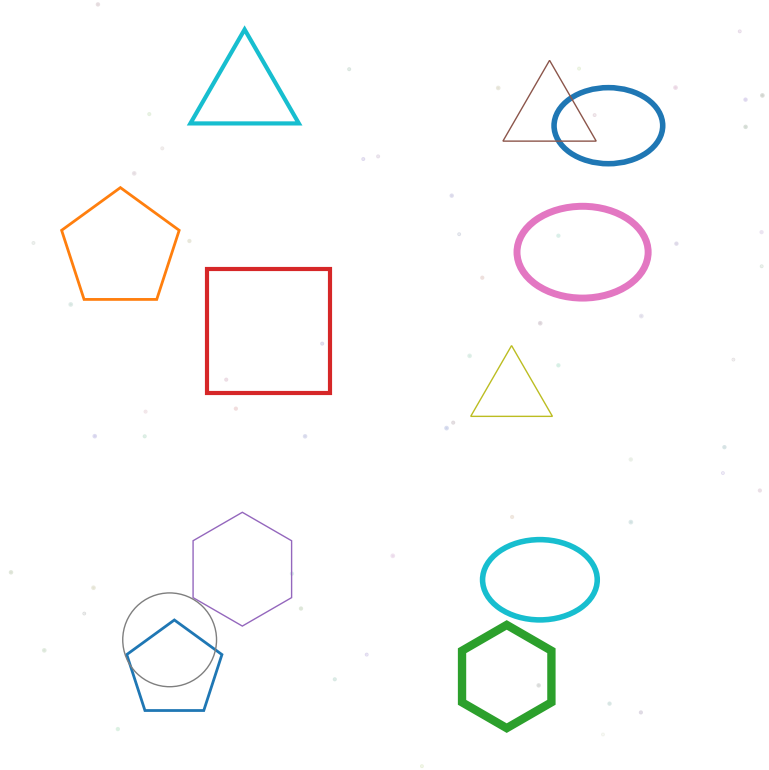[{"shape": "pentagon", "thickness": 1, "radius": 0.32, "center": [0.226, 0.13]}, {"shape": "oval", "thickness": 2, "radius": 0.35, "center": [0.79, 0.837]}, {"shape": "pentagon", "thickness": 1, "radius": 0.4, "center": [0.156, 0.676]}, {"shape": "hexagon", "thickness": 3, "radius": 0.34, "center": [0.658, 0.121]}, {"shape": "square", "thickness": 1.5, "radius": 0.4, "center": [0.349, 0.57]}, {"shape": "hexagon", "thickness": 0.5, "radius": 0.37, "center": [0.315, 0.261]}, {"shape": "triangle", "thickness": 0.5, "radius": 0.35, "center": [0.714, 0.852]}, {"shape": "oval", "thickness": 2.5, "radius": 0.43, "center": [0.757, 0.672]}, {"shape": "circle", "thickness": 0.5, "radius": 0.3, "center": [0.22, 0.169]}, {"shape": "triangle", "thickness": 0.5, "radius": 0.31, "center": [0.664, 0.49]}, {"shape": "oval", "thickness": 2, "radius": 0.37, "center": [0.701, 0.247]}, {"shape": "triangle", "thickness": 1.5, "radius": 0.41, "center": [0.318, 0.88]}]